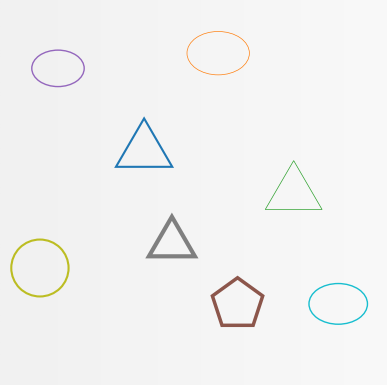[{"shape": "triangle", "thickness": 1.5, "radius": 0.42, "center": [0.372, 0.609]}, {"shape": "oval", "thickness": 0.5, "radius": 0.4, "center": [0.563, 0.862]}, {"shape": "triangle", "thickness": 0.5, "radius": 0.42, "center": [0.758, 0.498]}, {"shape": "oval", "thickness": 1, "radius": 0.34, "center": [0.15, 0.822]}, {"shape": "pentagon", "thickness": 2.5, "radius": 0.34, "center": [0.613, 0.21]}, {"shape": "triangle", "thickness": 3, "radius": 0.34, "center": [0.444, 0.369]}, {"shape": "circle", "thickness": 1.5, "radius": 0.37, "center": [0.103, 0.304]}, {"shape": "oval", "thickness": 1, "radius": 0.38, "center": [0.873, 0.211]}]